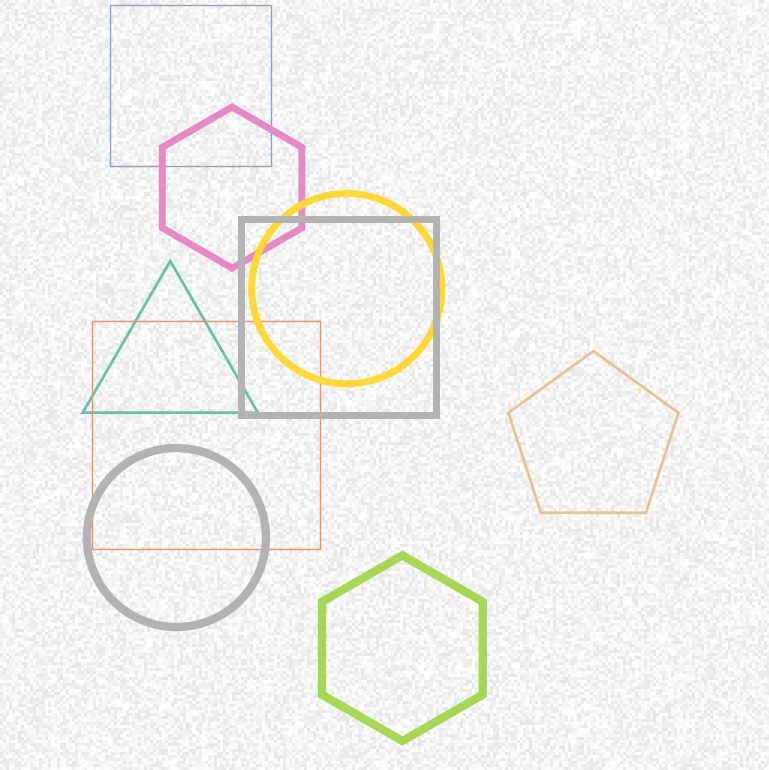[{"shape": "triangle", "thickness": 1, "radius": 0.66, "center": [0.221, 0.53]}, {"shape": "square", "thickness": 0.5, "radius": 0.74, "center": [0.267, 0.435]}, {"shape": "square", "thickness": 0.5, "radius": 0.52, "center": [0.247, 0.889]}, {"shape": "hexagon", "thickness": 2.5, "radius": 0.52, "center": [0.301, 0.756]}, {"shape": "hexagon", "thickness": 3, "radius": 0.6, "center": [0.523, 0.158]}, {"shape": "circle", "thickness": 2.5, "radius": 0.62, "center": [0.45, 0.625]}, {"shape": "pentagon", "thickness": 1, "radius": 0.58, "center": [0.771, 0.428]}, {"shape": "square", "thickness": 2.5, "radius": 0.64, "center": [0.439, 0.588]}, {"shape": "circle", "thickness": 3, "radius": 0.58, "center": [0.229, 0.302]}]